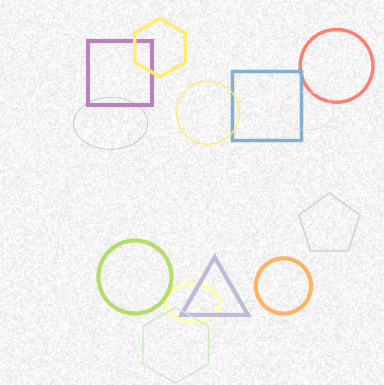[{"shape": "oval", "thickness": 0.5, "radius": 0.48, "center": [0.287, 0.68]}, {"shape": "oval", "thickness": 2.5, "radius": 0.35, "center": [0.5, 0.214]}, {"shape": "triangle", "thickness": 3, "radius": 0.5, "center": [0.558, 0.232]}, {"shape": "circle", "thickness": 2.5, "radius": 0.47, "center": [0.874, 0.829]}, {"shape": "square", "thickness": 2.5, "radius": 0.45, "center": [0.693, 0.727]}, {"shape": "circle", "thickness": 3, "radius": 0.36, "center": [0.736, 0.257]}, {"shape": "circle", "thickness": 3, "radius": 0.47, "center": [0.351, 0.281]}, {"shape": "oval", "thickness": 0.5, "radius": 0.35, "center": [0.797, 0.711]}, {"shape": "pentagon", "thickness": 1.5, "radius": 0.42, "center": [0.855, 0.416]}, {"shape": "square", "thickness": 3, "radius": 0.42, "center": [0.311, 0.81]}, {"shape": "hexagon", "thickness": 1, "radius": 0.49, "center": [0.456, 0.103]}, {"shape": "circle", "thickness": 1, "radius": 0.41, "center": [0.54, 0.707]}, {"shape": "hexagon", "thickness": 2.5, "radius": 0.38, "center": [0.416, 0.876]}]